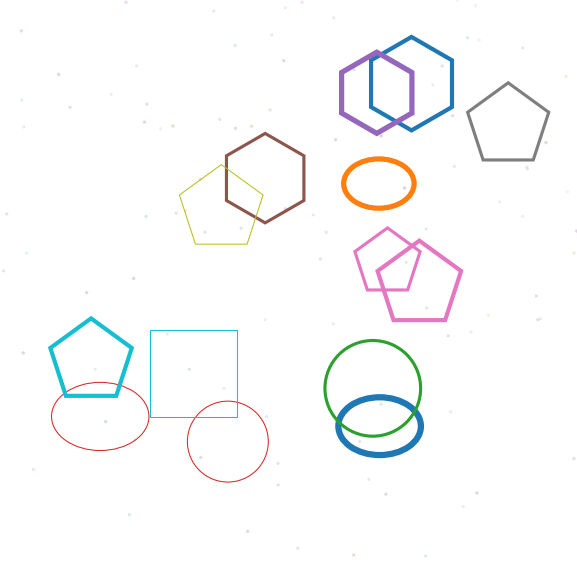[{"shape": "oval", "thickness": 3, "radius": 0.36, "center": [0.657, 0.261]}, {"shape": "hexagon", "thickness": 2, "radius": 0.4, "center": [0.713, 0.854]}, {"shape": "oval", "thickness": 2.5, "radius": 0.3, "center": [0.656, 0.681]}, {"shape": "circle", "thickness": 1.5, "radius": 0.41, "center": [0.646, 0.327]}, {"shape": "oval", "thickness": 0.5, "radius": 0.42, "center": [0.174, 0.278]}, {"shape": "circle", "thickness": 0.5, "radius": 0.35, "center": [0.395, 0.234]}, {"shape": "hexagon", "thickness": 2.5, "radius": 0.35, "center": [0.652, 0.839]}, {"shape": "hexagon", "thickness": 1.5, "radius": 0.39, "center": [0.459, 0.691]}, {"shape": "pentagon", "thickness": 1.5, "radius": 0.3, "center": [0.671, 0.545]}, {"shape": "pentagon", "thickness": 2, "radius": 0.38, "center": [0.726, 0.506]}, {"shape": "pentagon", "thickness": 1.5, "radius": 0.37, "center": [0.88, 0.782]}, {"shape": "pentagon", "thickness": 0.5, "radius": 0.38, "center": [0.383, 0.638]}, {"shape": "square", "thickness": 0.5, "radius": 0.37, "center": [0.335, 0.352]}, {"shape": "pentagon", "thickness": 2, "radius": 0.37, "center": [0.158, 0.374]}]